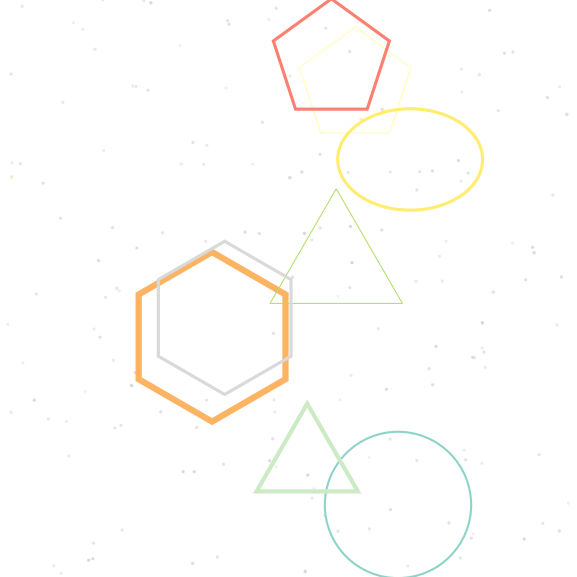[{"shape": "circle", "thickness": 1, "radius": 0.63, "center": [0.689, 0.125]}, {"shape": "pentagon", "thickness": 0.5, "radius": 0.51, "center": [0.615, 0.851]}, {"shape": "pentagon", "thickness": 1.5, "radius": 0.53, "center": [0.574, 0.896]}, {"shape": "hexagon", "thickness": 3, "radius": 0.73, "center": [0.367, 0.416]}, {"shape": "triangle", "thickness": 0.5, "radius": 0.66, "center": [0.582, 0.54]}, {"shape": "hexagon", "thickness": 1.5, "radius": 0.66, "center": [0.389, 0.449]}, {"shape": "triangle", "thickness": 2, "radius": 0.51, "center": [0.532, 0.199]}, {"shape": "oval", "thickness": 1.5, "radius": 0.63, "center": [0.71, 0.723]}]